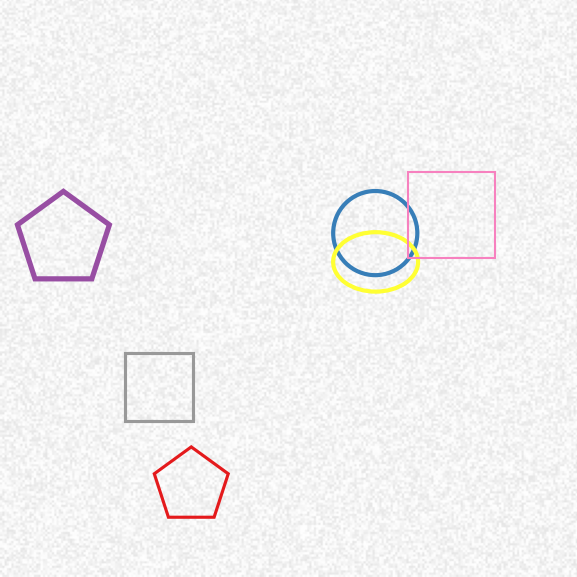[{"shape": "pentagon", "thickness": 1.5, "radius": 0.34, "center": [0.331, 0.158]}, {"shape": "circle", "thickness": 2, "radius": 0.36, "center": [0.65, 0.596]}, {"shape": "pentagon", "thickness": 2.5, "radius": 0.42, "center": [0.11, 0.584]}, {"shape": "oval", "thickness": 2, "radius": 0.37, "center": [0.65, 0.546]}, {"shape": "square", "thickness": 1, "radius": 0.37, "center": [0.782, 0.627]}, {"shape": "square", "thickness": 1.5, "radius": 0.29, "center": [0.276, 0.329]}]